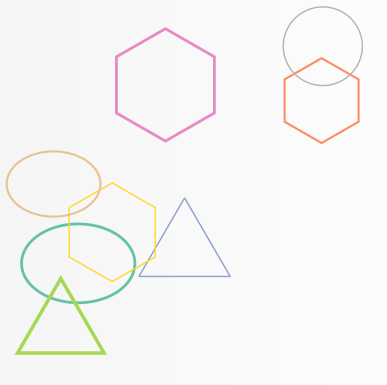[{"shape": "oval", "thickness": 2, "radius": 0.73, "center": [0.202, 0.316]}, {"shape": "hexagon", "thickness": 1.5, "radius": 0.55, "center": [0.83, 0.739]}, {"shape": "triangle", "thickness": 1, "radius": 0.68, "center": [0.476, 0.35]}, {"shape": "hexagon", "thickness": 2, "radius": 0.73, "center": [0.427, 0.779]}, {"shape": "triangle", "thickness": 2.5, "radius": 0.64, "center": [0.157, 0.148]}, {"shape": "hexagon", "thickness": 1, "radius": 0.64, "center": [0.29, 0.397]}, {"shape": "oval", "thickness": 1.5, "radius": 0.61, "center": [0.138, 0.522]}, {"shape": "circle", "thickness": 1, "radius": 0.51, "center": [0.833, 0.88]}]